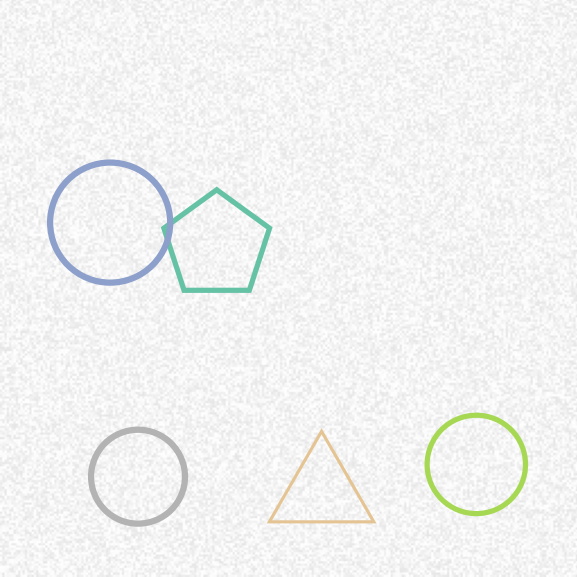[{"shape": "pentagon", "thickness": 2.5, "radius": 0.48, "center": [0.375, 0.574]}, {"shape": "circle", "thickness": 3, "radius": 0.52, "center": [0.191, 0.614]}, {"shape": "circle", "thickness": 2.5, "radius": 0.43, "center": [0.825, 0.195]}, {"shape": "triangle", "thickness": 1.5, "radius": 0.52, "center": [0.557, 0.148]}, {"shape": "circle", "thickness": 3, "radius": 0.41, "center": [0.239, 0.174]}]